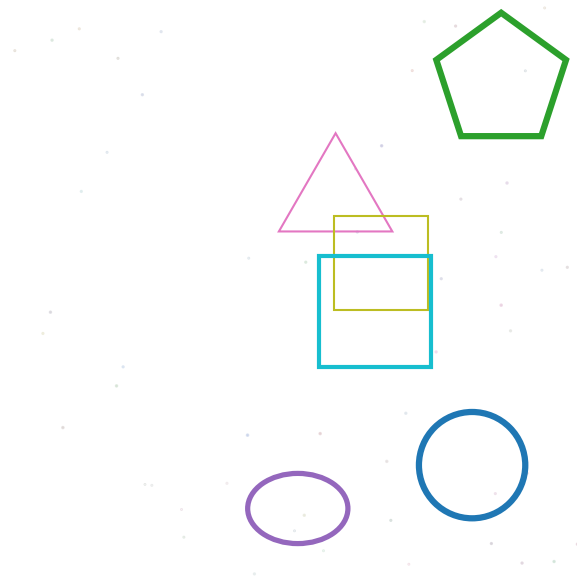[{"shape": "circle", "thickness": 3, "radius": 0.46, "center": [0.817, 0.194]}, {"shape": "pentagon", "thickness": 3, "radius": 0.59, "center": [0.868, 0.859]}, {"shape": "oval", "thickness": 2.5, "radius": 0.43, "center": [0.516, 0.119]}, {"shape": "triangle", "thickness": 1, "radius": 0.57, "center": [0.581, 0.655]}, {"shape": "square", "thickness": 1, "radius": 0.41, "center": [0.66, 0.544]}, {"shape": "square", "thickness": 2, "radius": 0.48, "center": [0.649, 0.46]}]